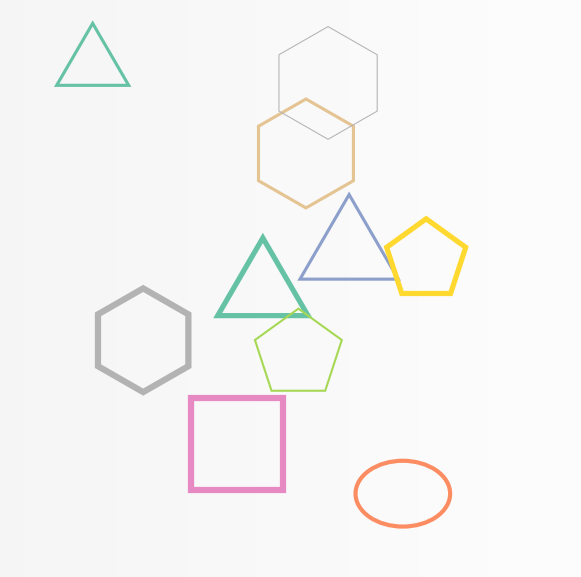[{"shape": "triangle", "thickness": 1.5, "radius": 0.36, "center": [0.159, 0.887]}, {"shape": "triangle", "thickness": 2.5, "radius": 0.45, "center": [0.452, 0.497]}, {"shape": "oval", "thickness": 2, "radius": 0.41, "center": [0.693, 0.144]}, {"shape": "triangle", "thickness": 1.5, "radius": 0.49, "center": [0.601, 0.565]}, {"shape": "square", "thickness": 3, "radius": 0.4, "center": [0.408, 0.23]}, {"shape": "pentagon", "thickness": 1, "radius": 0.39, "center": [0.513, 0.386]}, {"shape": "pentagon", "thickness": 2.5, "radius": 0.36, "center": [0.733, 0.549]}, {"shape": "hexagon", "thickness": 1.5, "radius": 0.47, "center": [0.526, 0.733]}, {"shape": "hexagon", "thickness": 3, "radius": 0.45, "center": [0.246, 0.41]}, {"shape": "hexagon", "thickness": 0.5, "radius": 0.49, "center": [0.564, 0.856]}]